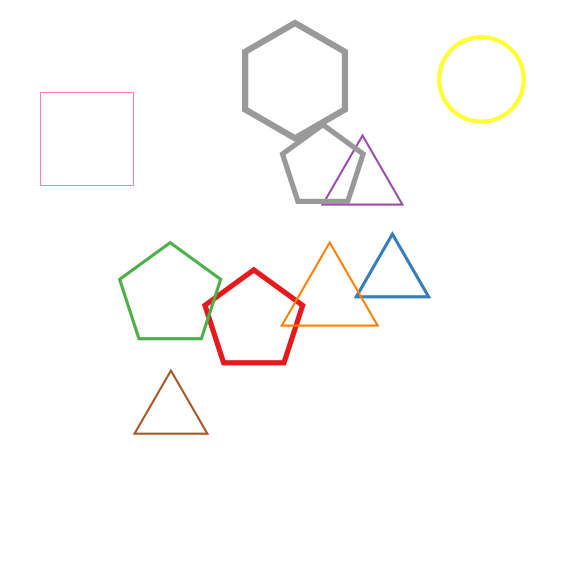[{"shape": "pentagon", "thickness": 2.5, "radius": 0.44, "center": [0.439, 0.443]}, {"shape": "triangle", "thickness": 1.5, "radius": 0.36, "center": [0.68, 0.521]}, {"shape": "pentagon", "thickness": 1.5, "radius": 0.46, "center": [0.295, 0.487]}, {"shape": "triangle", "thickness": 1, "radius": 0.4, "center": [0.628, 0.685]}, {"shape": "triangle", "thickness": 1, "radius": 0.48, "center": [0.571, 0.483]}, {"shape": "circle", "thickness": 2, "radius": 0.37, "center": [0.834, 0.862]}, {"shape": "triangle", "thickness": 1, "radius": 0.36, "center": [0.296, 0.285]}, {"shape": "square", "thickness": 0.5, "radius": 0.4, "center": [0.15, 0.759]}, {"shape": "hexagon", "thickness": 3, "radius": 0.5, "center": [0.511, 0.86]}, {"shape": "pentagon", "thickness": 2.5, "radius": 0.37, "center": [0.559, 0.71]}]